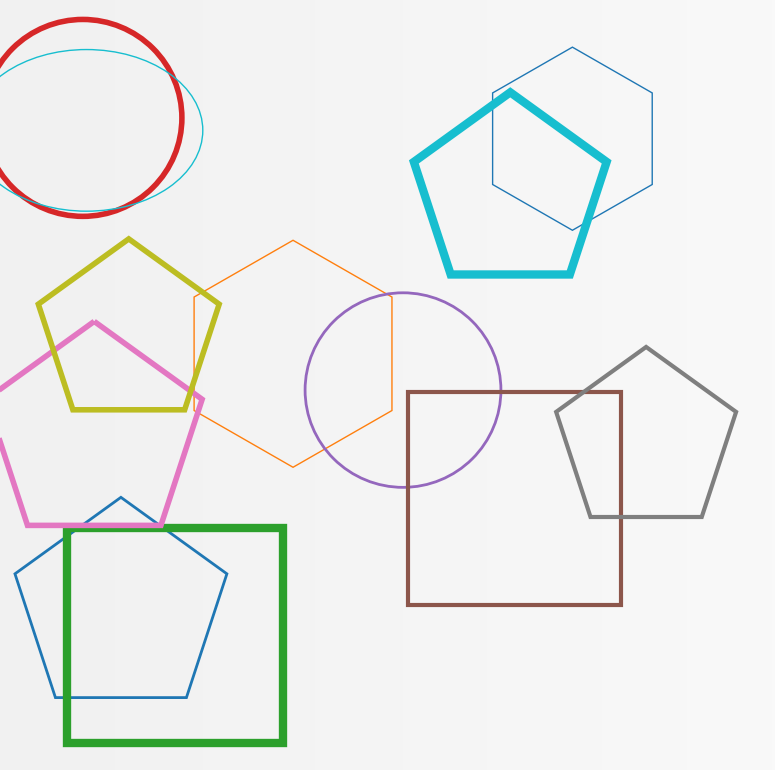[{"shape": "pentagon", "thickness": 1, "radius": 0.72, "center": [0.156, 0.21]}, {"shape": "hexagon", "thickness": 0.5, "radius": 0.59, "center": [0.739, 0.82]}, {"shape": "hexagon", "thickness": 0.5, "radius": 0.74, "center": [0.378, 0.541]}, {"shape": "square", "thickness": 3, "radius": 0.7, "center": [0.226, 0.174]}, {"shape": "circle", "thickness": 2, "radius": 0.64, "center": [0.107, 0.847]}, {"shape": "circle", "thickness": 1, "radius": 0.63, "center": [0.52, 0.493]}, {"shape": "square", "thickness": 1.5, "radius": 0.69, "center": [0.664, 0.353]}, {"shape": "pentagon", "thickness": 2, "radius": 0.73, "center": [0.122, 0.436]}, {"shape": "pentagon", "thickness": 1.5, "radius": 0.61, "center": [0.834, 0.427]}, {"shape": "pentagon", "thickness": 2, "radius": 0.61, "center": [0.166, 0.567]}, {"shape": "oval", "thickness": 0.5, "radius": 0.75, "center": [0.112, 0.831]}, {"shape": "pentagon", "thickness": 3, "radius": 0.65, "center": [0.658, 0.749]}]